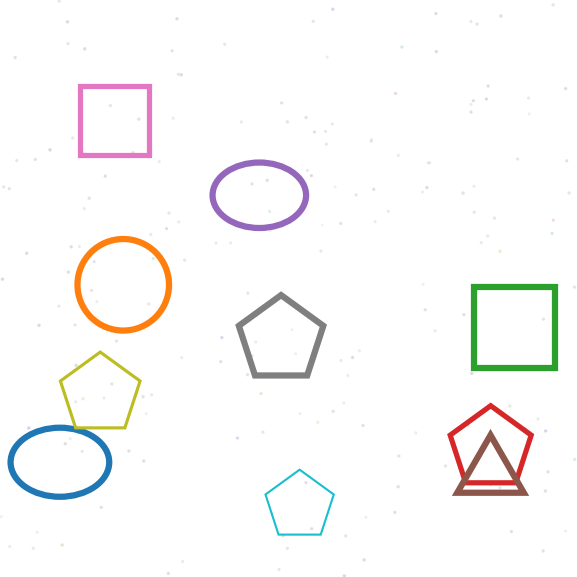[{"shape": "oval", "thickness": 3, "radius": 0.43, "center": [0.104, 0.199]}, {"shape": "circle", "thickness": 3, "radius": 0.4, "center": [0.213, 0.506]}, {"shape": "square", "thickness": 3, "radius": 0.35, "center": [0.891, 0.432]}, {"shape": "pentagon", "thickness": 2.5, "radius": 0.37, "center": [0.85, 0.223]}, {"shape": "oval", "thickness": 3, "radius": 0.4, "center": [0.449, 0.661]}, {"shape": "triangle", "thickness": 3, "radius": 0.33, "center": [0.849, 0.179]}, {"shape": "square", "thickness": 2.5, "radius": 0.3, "center": [0.198, 0.791]}, {"shape": "pentagon", "thickness": 3, "radius": 0.38, "center": [0.487, 0.411]}, {"shape": "pentagon", "thickness": 1.5, "radius": 0.36, "center": [0.174, 0.317]}, {"shape": "pentagon", "thickness": 1, "radius": 0.31, "center": [0.519, 0.124]}]